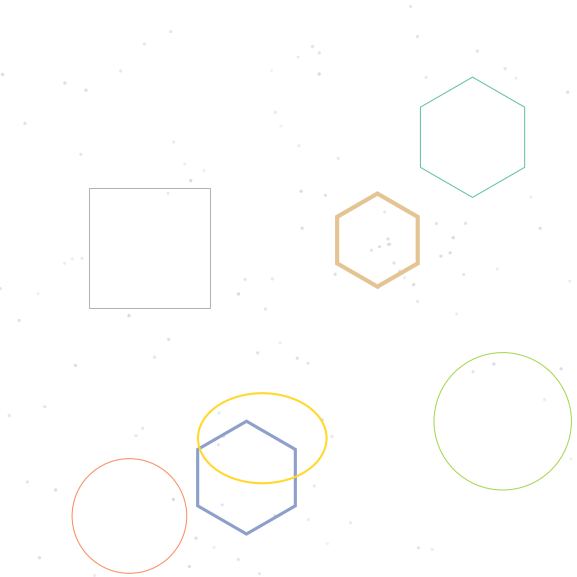[{"shape": "hexagon", "thickness": 0.5, "radius": 0.52, "center": [0.818, 0.761]}, {"shape": "circle", "thickness": 0.5, "radius": 0.5, "center": [0.224, 0.106]}, {"shape": "hexagon", "thickness": 1.5, "radius": 0.49, "center": [0.427, 0.172]}, {"shape": "circle", "thickness": 0.5, "radius": 0.59, "center": [0.87, 0.27]}, {"shape": "oval", "thickness": 1, "radius": 0.56, "center": [0.454, 0.24]}, {"shape": "hexagon", "thickness": 2, "radius": 0.4, "center": [0.654, 0.583]}, {"shape": "square", "thickness": 0.5, "radius": 0.52, "center": [0.259, 0.569]}]